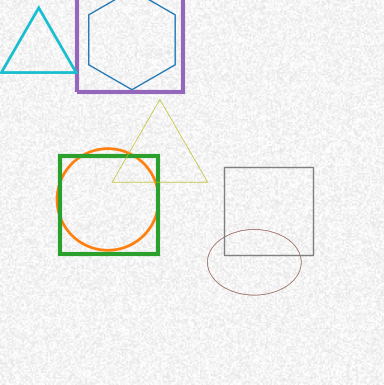[{"shape": "hexagon", "thickness": 1, "radius": 0.65, "center": [0.343, 0.897]}, {"shape": "circle", "thickness": 2, "radius": 0.66, "center": [0.28, 0.482]}, {"shape": "square", "thickness": 3, "radius": 0.64, "center": [0.284, 0.468]}, {"shape": "square", "thickness": 3, "radius": 0.69, "center": [0.337, 0.897]}, {"shape": "oval", "thickness": 0.5, "radius": 0.61, "center": [0.661, 0.319]}, {"shape": "square", "thickness": 1, "radius": 0.57, "center": [0.697, 0.452]}, {"shape": "triangle", "thickness": 0.5, "radius": 0.72, "center": [0.415, 0.598]}, {"shape": "triangle", "thickness": 2, "radius": 0.56, "center": [0.101, 0.868]}]